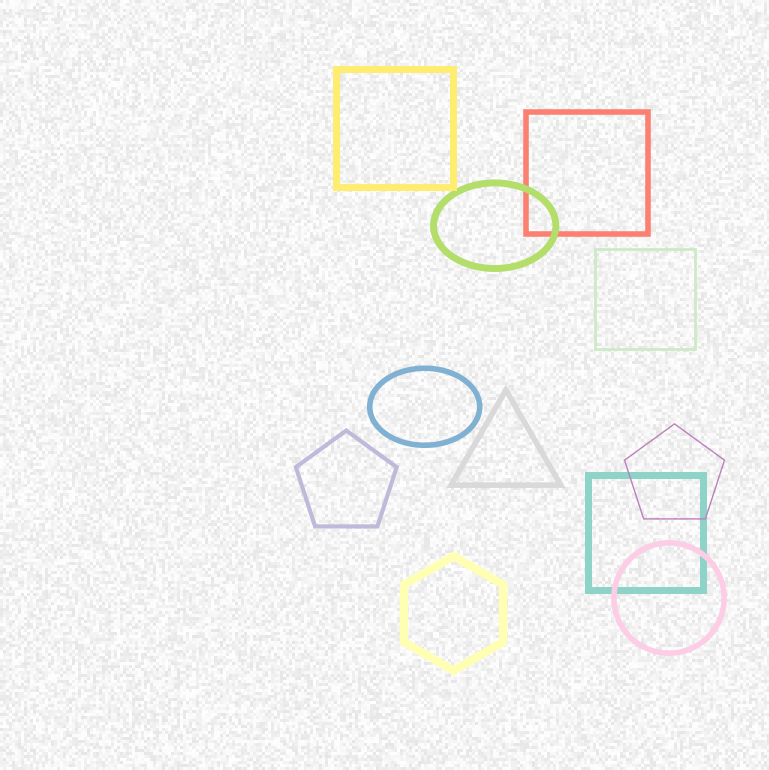[{"shape": "square", "thickness": 2.5, "radius": 0.37, "center": [0.838, 0.308]}, {"shape": "hexagon", "thickness": 3, "radius": 0.37, "center": [0.589, 0.203]}, {"shape": "pentagon", "thickness": 1.5, "radius": 0.34, "center": [0.45, 0.372]}, {"shape": "square", "thickness": 2, "radius": 0.4, "center": [0.762, 0.775]}, {"shape": "oval", "thickness": 2, "radius": 0.36, "center": [0.552, 0.472]}, {"shape": "oval", "thickness": 2.5, "radius": 0.4, "center": [0.643, 0.707]}, {"shape": "circle", "thickness": 2, "radius": 0.36, "center": [0.869, 0.223]}, {"shape": "triangle", "thickness": 2, "radius": 0.41, "center": [0.657, 0.411]}, {"shape": "pentagon", "thickness": 0.5, "radius": 0.34, "center": [0.876, 0.381]}, {"shape": "square", "thickness": 1, "radius": 0.33, "center": [0.838, 0.612]}, {"shape": "square", "thickness": 2.5, "radius": 0.38, "center": [0.512, 0.834]}]